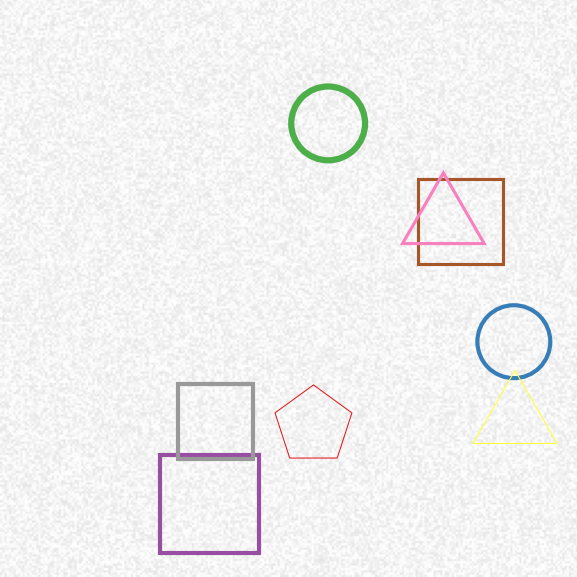[{"shape": "pentagon", "thickness": 0.5, "radius": 0.35, "center": [0.543, 0.263]}, {"shape": "circle", "thickness": 2, "radius": 0.32, "center": [0.89, 0.407]}, {"shape": "circle", "thickness": 3, "radius": 0.32, "center": [0.568, 0.785]}, {"shape": "square", "thickness": 2, "radius": 0.42, "center": [0.363, 0.127]}, {"shape": "triangle", "thickness": 0.5, "radius": 0.42, "center": [0.892, 0.273]}, {"shape": "square", "thickness": 1.5, "radius": 0.37, "center": [0.797, 0.616]}, {"shape": "triangle", "thickness": 1.5, "radius": 0.41, "center": [0.768, 0.618]}, {"shape": "square", "thickness": 2, "radius": 0.32, "center": [0.373, 0.269]}]